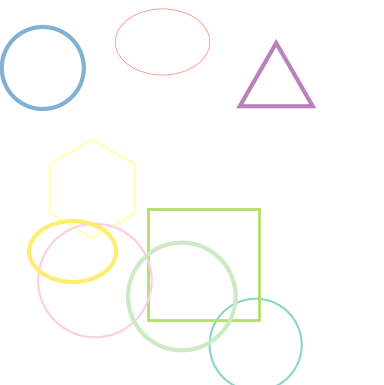[{"shape": "circle", "thickness": 1.5, "radius": 0.6, "center": [0.664, 0.104]}, {"shape": "hexagon", "thickness": 1.5, "radius": 0.64, "center": [0.24, 0.51]}, {"shape": "oval", "thickness": 0.5, "radius": 0.61, "center": [0.422, 0.891]}, {"shape": "circle", "thickness": 3, "radius": 0.53, "center": [0.111, 0.823]}, {"shape": "square", "thickness": 2, "radius": 0.72, "center": [0.529, 0.312]}, {"shape": "circle", "thickness": 1.5, "radius": 0.74, "center": [0.247, 0.271]}, {"shape": "triangle", "thickness": 3, "radius": 0.55, "center": [0.717, 0.779]}, {"shape": "circle", "thickness": 3, "radius": 0.7, "center": [0.472, 0.23]}, {"shape": "oval", "thickness": 3, "radius": 0.57, "center": [0.189, 0.347]}]